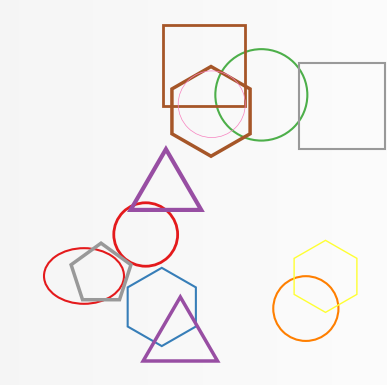[{"shape": "circle", "thickness": 2, "radius": 0.41, "center": [0.376, 0.391]}, {"shape": "oval", "thickness": 1.5, "radius": 0.52, "center": [0.217, 0.283]}, {"shape": "hexagon", "thickness": 1.5, "radius": 0.51, "center": [0.417, 0.203]}, {"shape": "circle", "thickness": 1.5, "radius": 0.59, "center": [0.674, 0.754]}, {"shape": "triangle", "thickness": 3, "radius": 0.53, "center": [0.428, 0.507]}, {"shape": "triangle", "thickness": 2.5, "radius": 0.55, "center": [0.465, 0.118]}, {"shape": "circle", "thickness": 1.5, "radius": 0.42, "center": [0.789, 0.199]}, {"shape": "hexagon", "thickness": 1, "radius": 0.47, "center": [0.84, 0.282]}, {"shape": "square", "thickness": 2, "radius": 0.53, "center": [0.527, 0.831]}, {"shape": "hexagon", "thickness": 2.5, "radius": 0.58, "center": [0.545, 0.711]}, {"shape": "circle", "thickness": 0.5, "radius": 0.43, "center": [0.546, 0.729]}, {"shape": "pentagon", "thickness": 2.5, "radius": 0.41, "center": [0.261, 0.287]}, {"shape": "square", "thickness": 1.5, "radius": 0.56, "center": [0.882, 0.724]}]